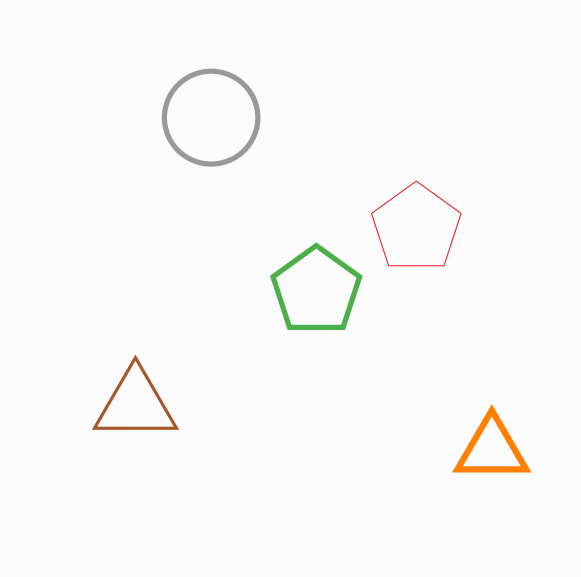[{"shape": "pentagon", "thickness": 0.5, "radius": 0.41, "center": [0.716, 0.604]}, {"shape": "pentagon", "thickness": 2.5, "radius": 0.39, "center": [0.544, 0.496]}, {"shape": "triangle", "thickness": 3, "radius": 0.34, "center": [0.846, 0.22]}, {"shape": "triangle", "thickness": 1.5, "radius": 0.41, "center": [0.233, 0.298]}, {"shape": "circle", "thickness": 2.5, "radius": 0.4, "center": [0.363, 0.795]}]